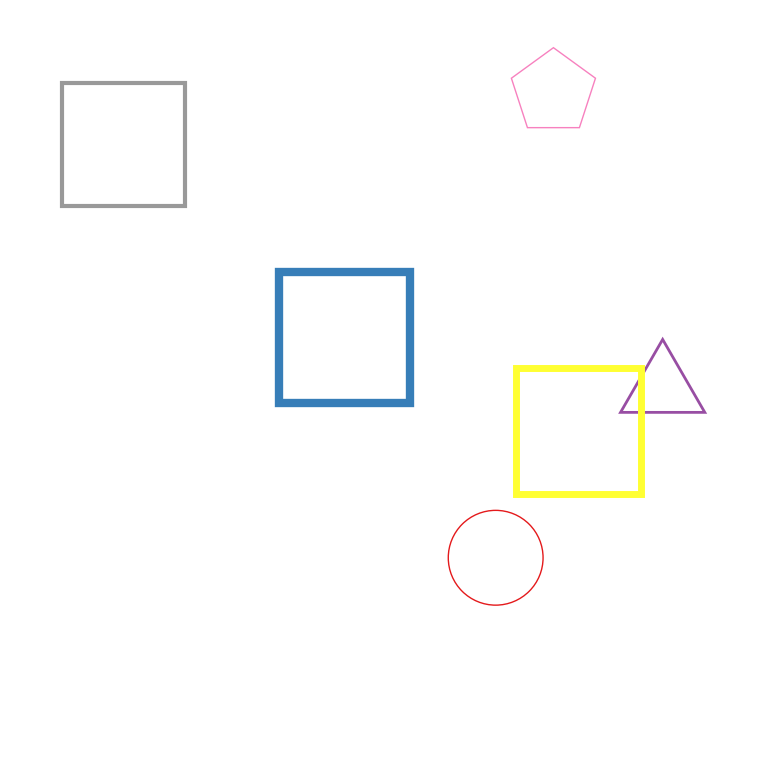[{"shape": "circle", "thickness": 0.5, "radius": 0.31, "center": [0.644, 0.276]}, {"shape": "square", "thickness": 3, "radius": 0.42, "center": [0.447, 0.562]}, {"shape": "triangle", "thickness": 1, "radius": 0.32, "center": [0.861, 0.496]}, {"shape": "square", "thickness": 2.5, "radius": 0.41, "center": [0.751, 0.44]}, {"shape": "pentagon", "thickness": 0.5, "radius": 0.29, "center": [0.719, 0.881]}, {"shape": "square", "thickness": 1.5, "radius": 0.4, "center": [0.161, 0.813]}]